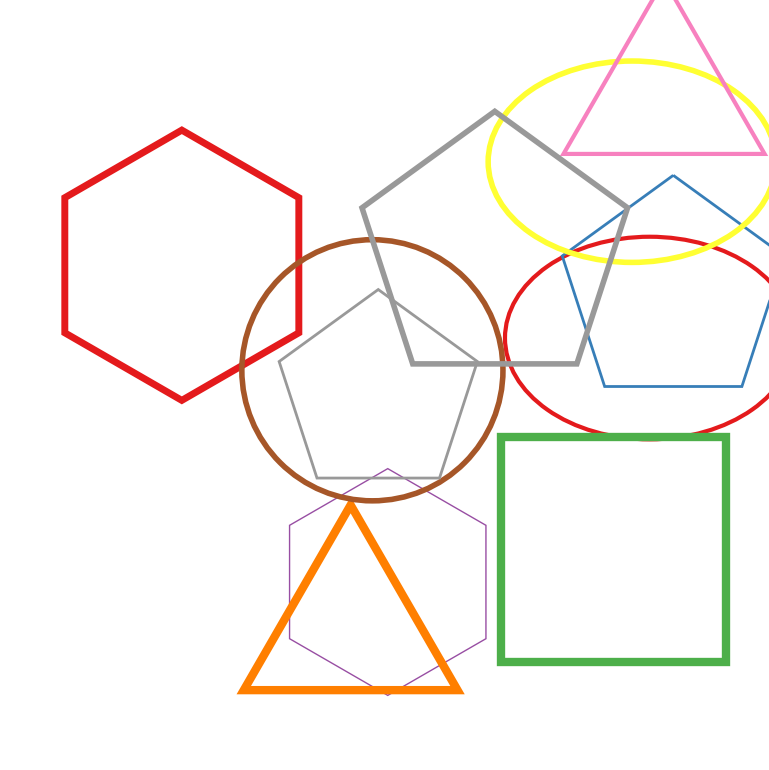[{"shape": "hexagon", "thickness": 2.5, "radius": 0.88, "center": [0.236, 0.656]}, {"shape": "oval", "thickness": 1.5, "radius": 0.94, "center": [0.844, 0.561]}, {"shape": "pentagon", "thickness": 1, "radius": 0.76, "center": [0.874, 0.621]}, {"shape": "square", "thickness": 3, "radius": 0.73, "center": [0.797, 0.286]}, {"shape": "hexagon", "thickness": 0.5, "radius": 0.74, "center": [0.504, 0.244]}, {"shape": "triangle", "thickness": 3, "radius": 0.8, "center": [0.455, 0.184]}, {"shape": "oval", "thickness": 2, "radius": 0.93, "center": [0.821, 0.79]}, {"shape": "circle", "thickness": 2, "radius": 0.85, "center": [0.484, 0.519]}, {"shape": "triangle", "thickness": 1.5, "radius": 0.75, "center": [0.862, 0.875]}, {"shape": "pentagon", "thickness": 1, "radius": 0.68, "center": [0.491, 0.489]}, {"shape": "pentagon", "thickness": 2, "radius": 0.91, "center": [0.643, 0.674]}]